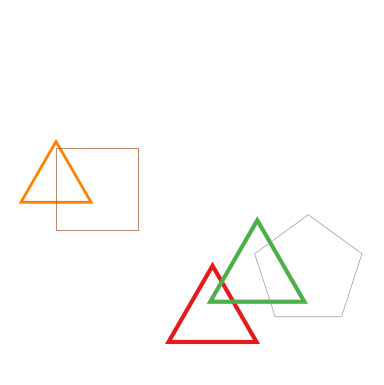[{"shape": "triangle", "thickness": 3, "radius": 0.66, "center": [0.552, 0.178]}, {"shape": "triangle", "thickness": 3, "radius": 0.71, "center": [0.668, 0.287]}, {"shape": "triangle", "thickness": 2, "radius": 0.53, "center": [0.146, 0.527]}, {"shape": "square", "thickness": 0.5, "radius": 0.53, "center": [0.252, 0.509]}, {"shape": "pentagon", "thickness": 0.5, "radius": 0.73, "center": [0.801, 0.296]}]